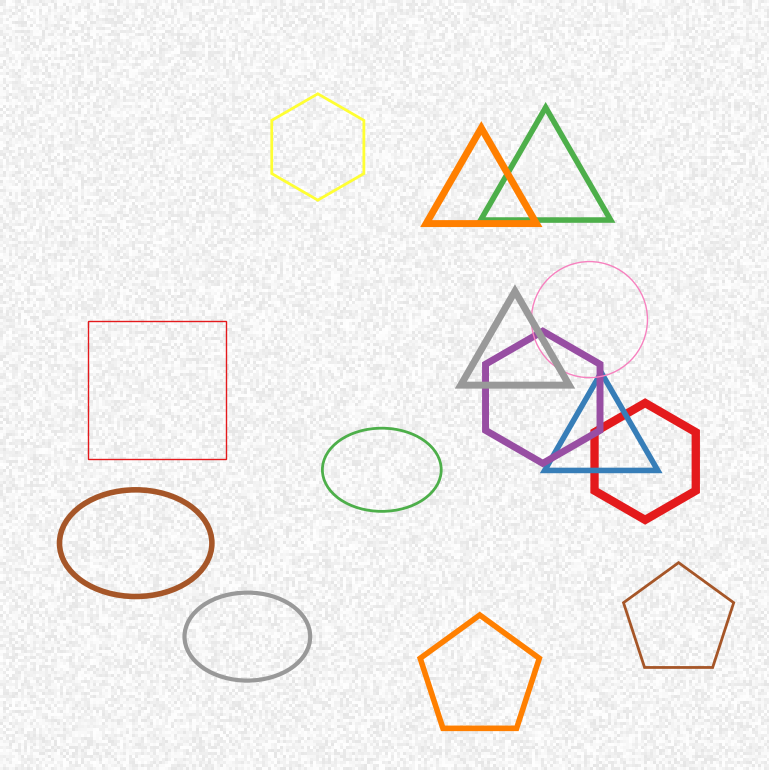[{"shape": "hexagon", "thickness": 3, "radius": 0.38, "center": [0.838, 0.401]}, {"shape": "square", "thickness": 0.5, "radius": 0.45, "center": [0.204, 0.494]}, {"shape": "triangle", "thickness": 2, "radius": 0.42, "center": [0.781, 0.431]}, {"shape": "triangle", "thickness": 2, "radius": 0.49, "center": [0.709, 0.763]}, {"shape": "oval", "thickness": 1, "radius": 0.39, "center": [0.496, 0.39]}, {"shape": "hexagon", "thickness": 2.5, "radius": 0.43, "center": [0.705, 0.484]}, {"shape": "triangle", "thickness": 2.5, "radius": 0.41, "center": [0.625, 0.751]}, {"shape": "pentagon", "thickness": 2, "radius": 0.41, "center": [0.623, 0.12]}, {"shape": "hexagon", "thickness": 1, "radius": 0.35, "center": [0.413, 0.809]}, {"shape": "pentagon", "thickness": 1, "radius": 0.38, "center": [0.881, 0.194]}, {"shape": "oval", "thickness": 2, "radius": 0.49, "center": [0.176, 0.295]}, {"shape": "circle", "thickness": 0.5, "radius": 0.38, "center": [0.766, 0.585]}, {"shape": "triangle", "thickness": 2.5, "radius": 0.41, "center": [0.669, 0.54]}, {"shape": "oval", "thickness": 1.5, "radius": 0.41, "center": [0.321, 0.173]}]